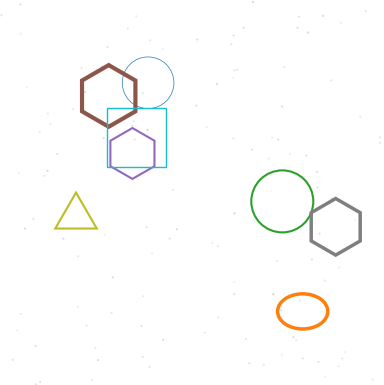[{"shape": "circle", "thickness": 0.5, "radius": 0.34, "center": [0.385, 0.785]}, {"shape": "oval", "thickness": 2.5, "radius": 0.33, "center": [0.786, 0.191]}, {"shape": "circle", "thickness": 1.5, "radius": 0.4, "center": [0.733, 0.477]}, {"shape": "hexagon", "thickness": 1.5, "radius": 0.33, "center": [0.344, 0.601]}, {"shape": "hexagon", "thickness": 3, "radius": 0.4, "center": [0.282, 0.751]}, {"shape": "hexagon", "thickness": 2.5, "radius": 0.37, "center": [0.872, 0.411]}, {"shape": "triangle", "thickness": 1.5, "radius": 0.31, "center": [0.197, 0.438]}, {"shape": "square", "thickness": 1, "radius": 0.38, "center": [0.355, 0.643]}]